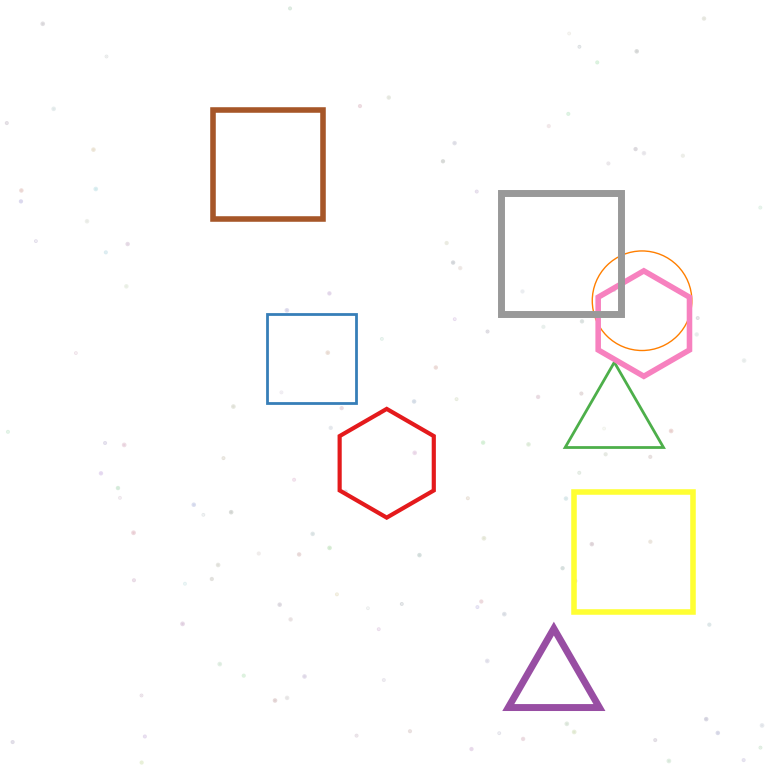[{"shape": "hexagon", "thickness": 1.5, "radius": 0.35, "center": [0.502, 0.398]}, {"shape": "square", "thickness": 1, "radius": 0.29, "center": [0.404, 0.534]}, {"shape": "triangle", "thickness": 1, "radius": 0.37, "center": [0.798, 0.456]}, {"shape": "triangle", "thickness": 2.5, "radius": 0.34, "center": [0.719, 0.115]}, {"shape": "circle", "thickness": 0.5, "radius": 0.32, "center": [0.834, 0.609]}, {"shape": "square", "thickness": 2, "radius": 0.39, "center": [0.823, 0.283]}, {"shape": "square", "thickness": 2, "radius": 0.36, "center": [0.348, 0.786]}, {"shape": "hexagon", "thickness": 2, "radius": 0.34, "center": [0.836, 0.58]}, {"shape": "square", "thickness": 2.5, "radius": 0.39, "center": [0.729, 0.671]}]